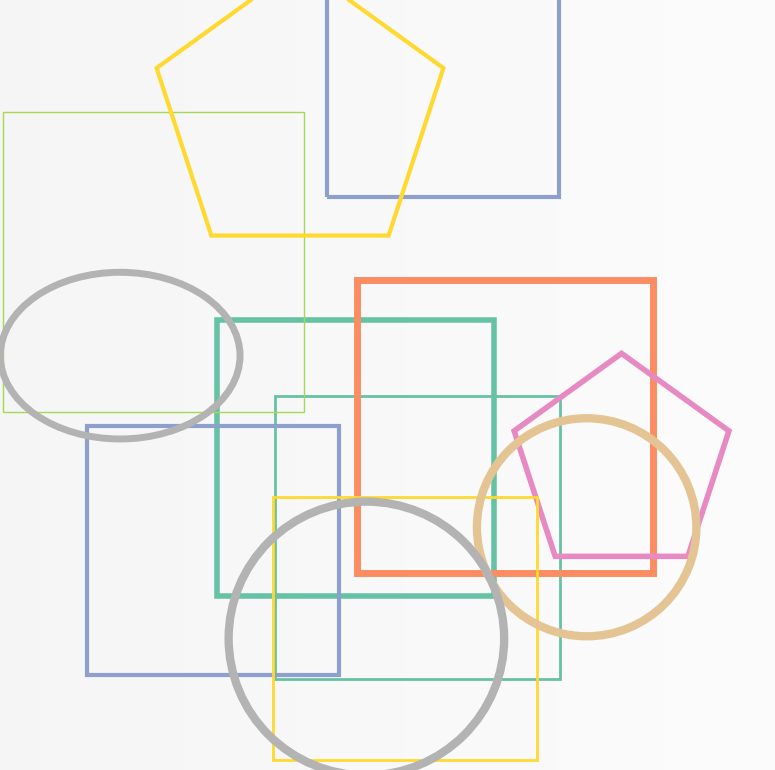[{"shape": "square", "thickness": 2, "radius": 0.89, "center": [0.459, 0.405]}, {"shape": "square", "thickness": 1, "radius": 0.92, "center": [0.539, 0.302]}, {"shape": "square", "thickness": 2.5, "radius": 0.95, "center": [0.652, 0.446]}, {"shape": "square", "thickness": 1.5, "radius": 0.75, "center": [0.572, 0.894]}, {"shape": "square", "thickness": 1.5, "radius": 0.81, "center": [0.275, 0.285]}, {"shape": "pentagon", "thickness": 2, "radius": 0.73, "center": [0.802, 0.395]}, {"shape": "square", "thickness": 0.5, "radius": 0.97, "center": [0.198, 0.66]}, {"shape": "square", "thickness": 1, "radius": 0.85, "center": [0.522, 0.184]}, {"shape": "pentagon", "thickness": 1.5, "radius": 0.97, "center": [0.387, 0.851]}, {"shape": "circle", "thickness": 3, "radius": 0.71, "center": [0.757, 0.315]}, {"shape": "circle", "thickness": 3, "radius": 0.89, "center": [0.473, 0.171]}, {"shape": "oval", "thickness": 2.5, "radius": 0.77, "center": [0.155, 0.538]}]